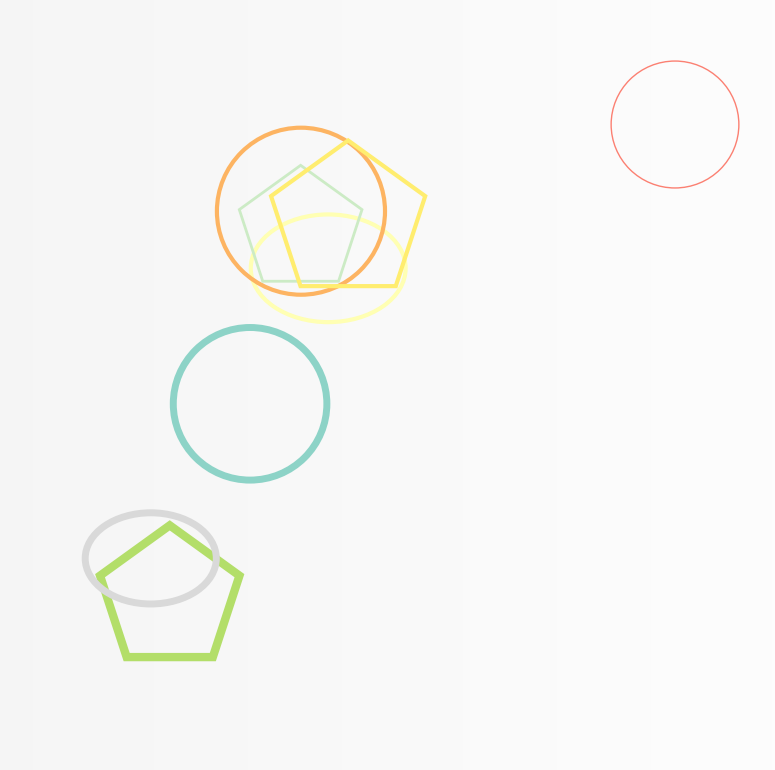[{"shape": "circle", "thickness": 2.5, "radius": 0.5, "center": [0.323, 0.476]}, {"shape": "oval", "thickness": 1.5, "radius": 0.5, "center": [0.423, 0.652]}, {"shape": "circle", "thickness": 0.5, "radius": 0.41, "center": [0.871, 0.838]}, {"shape": "circle", "thickness": 1.5, "radius": 0.54, "center": [0.388, 0.726]}, {"shape": "pentagon", "thickness": 3, "radius": 0.47, "center": [0.219, 0.223]}, {"shape": "oval", "thickness": 2.5, "radius": 0.42, "center": [0.195, 0.275]}, {"shape": "pentagon", "thickness": 1, "radius": 0.42, "center": [0.388, 0.702]}, {"shape": "pentagon", "thickness": 1.5, "radius": 0.52, "center": [0.449, 0.713]}]